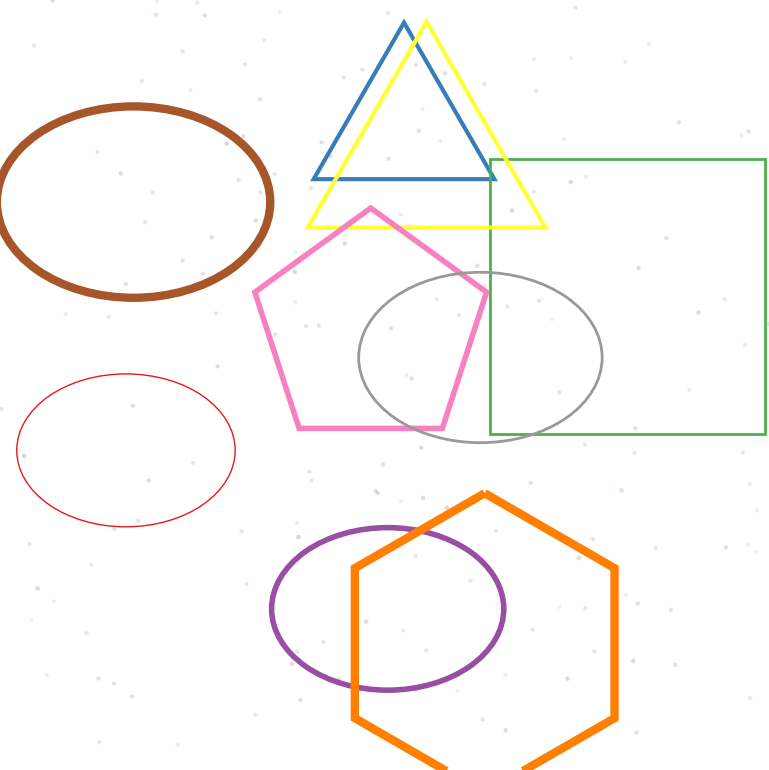[{"shape": "oval", "thickness": 0.5, "radius": 0.71, "center": [0.164, 0.415]}, {"shape": "triangle", "thickness": 1.5, "radius": 0.68, "center": [0.525, 0.835]}, {"shape": "square", "thickness": 1, "radius": 0.89, "center": [0.815, 0.615]}, {"shape": "oval", "thickness": 2, "radius": 0.75, "center": [0.503, 0.209]}, {"shape": "hexagon", "thickness": 3, "radius": 0.97, "center": [0.629, 0.165]}, {"shape": "triangle", "thickness": 1.5, "radius": 0.89, "center": [0.554, 0.794]}, {"shape": "oval", "thickness": 3, "radius": 0.89, "center": [0.173, 0.738]}, {"shape": "pentagon", "thickness": 2, "radius": 0.79, "center": [0.481, 0.572]}, {"shape": "oval", "thickness": 1, "radius": 0.79, "center": [0.624, 0.536]}]